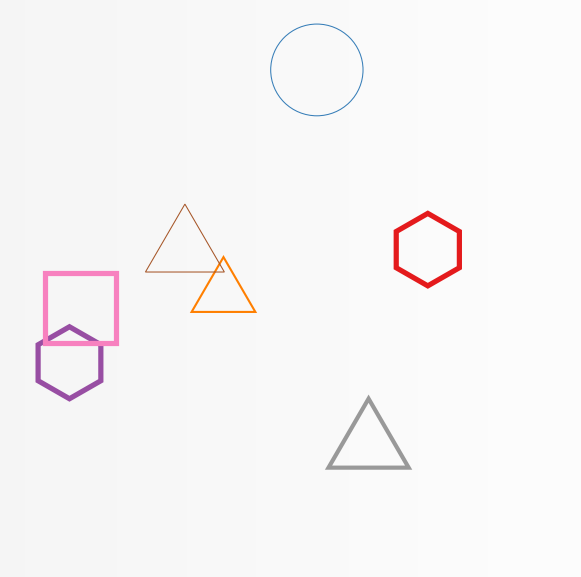[{"shape": "hexagon", "thickness": 2.5, "radius": 0.31, "center": [0.736, 0.567]}, {"shape": "circle", "thickness": 0.5, "radius": 0.4, "center": [0.545, 0.878]}, {"shape": "hexagon", "thickness": 2.5, "radius": 0.31, "center": [0.12, 0.371]}, {"shape": "triangle", "thickness": 1, "radius": 0.32, "center": [0.384, 0.491]}, {"shape": "triangle", "thickness": 0.5, "radius": 0.39, "center": [0.318, 0.567]}, {"shape": "square", "thickness": 2.5, "radius": 0.31, "center": [0.139, 0.466]}, {"shape": "triangle", "thickness": 2, "radius": 0.4, "center": [0.634, 0.229]}]